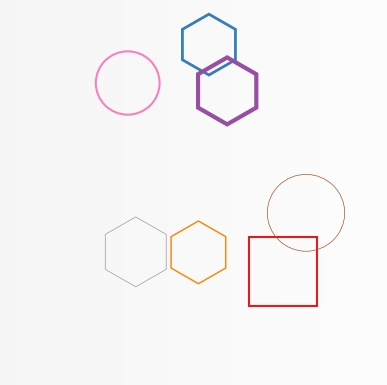[{"shape": "square", "thickness": 1.5, "radius": 0.44, "center": [0.73, 0.295]}, {"shape": "hexagon", "thickness": 2, "radius": 0.4, "center": [0.539, 0.884]}, {"shape": "hexagon", "thickness": 3, "radius": 0.43, "center": [0.586, 0.764]}, {"shape": "hexagon", "thickness": 1, "radius": 0.41, "center": [0.512, 0.345]}, {"shape": "circle", "thickness": 0.5, "radius": 0.5, "center": [0.79, 0.447]}, {"shape": "circle", "thickness": 1.5, "radius": 0.41, "center": [0.33, 0.784]}, {"shape": "hexagon", "thickness": 0.5, "radius": 0.45, "center": [0.35, 0.346]}]